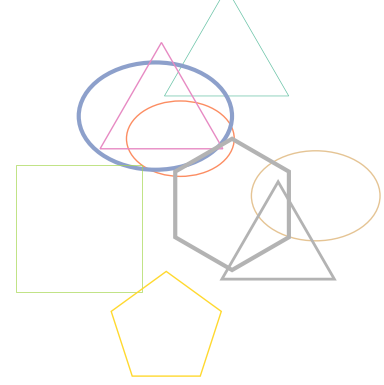[{"shape": "triangle", "thickness": 0.5, "radius": 0.93, "center": [0.589, 0.844]}, {"shape": "oval", "thickness": 1, "radius": 0.7, "center": [0.468, 0.64]}, {"shape": "oval", "thickness": 3, "radius": 1.0, "center": [0.404, 0.698]}, {"shape": "triangle", "thickness": 1, "radius": 0.92, "center": [0.419, 0.706]}, {"shape": "square", "thickness": 0.5, "radius": 0.82, "center": [0.205, 0.407]}, {"shape": "pentagon", "thickness": 1, "radius": 0.75, "center": [0.432, 0.145]}, {"shape": "oval", "thickness": 1, "radius": 0.84, "center": [0.82, 0.491]}, {"shape": "triangle", "thickness": 2, "radius": 0.84, "center": [0.722, 0.359]}, {"shape": "hexagon", "thickness": 3, "radius": 0.85, "center": [0.603, 0.469]}]